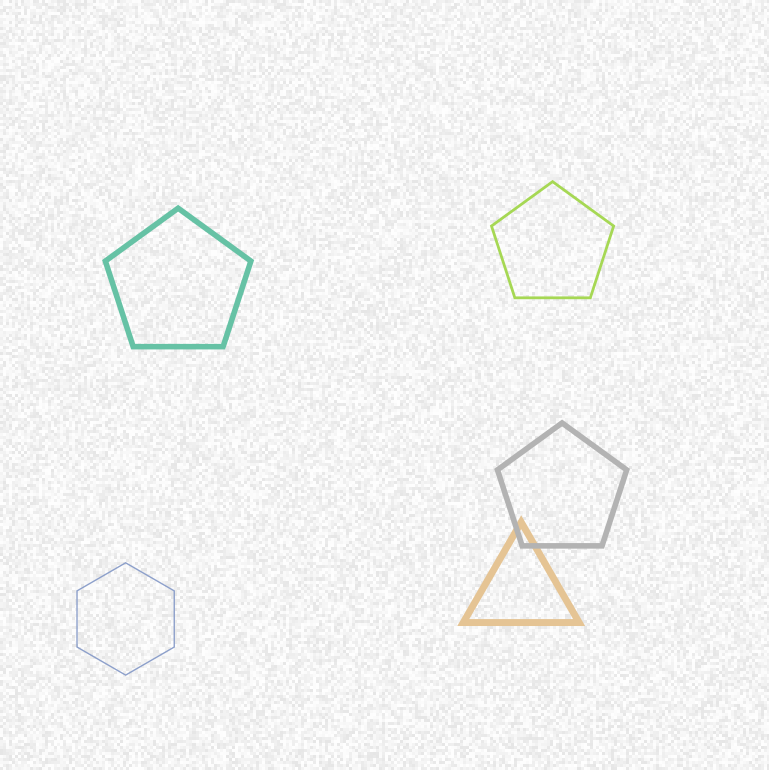[{"shape": "pentagon", "thickness": 2, "radius": 0.5, "center": [0.231, 0.63]}, {"shape": "hexagon", "thickness": 0.5, "radius": 0.36, "center": [0.163, 0.196]}, {"shape": "pentagon", "thickness": 1, "radius": 0.42, "center": [0.718, 0.681]}, {"shape": "triangle", "thickness": 2.5, "radius": 0.43, "center": [0.677, 0.235]}, {"shape": "pentagon", "thickness": 2, "radius": 0.44, "center": [0.73, 0.362]}]